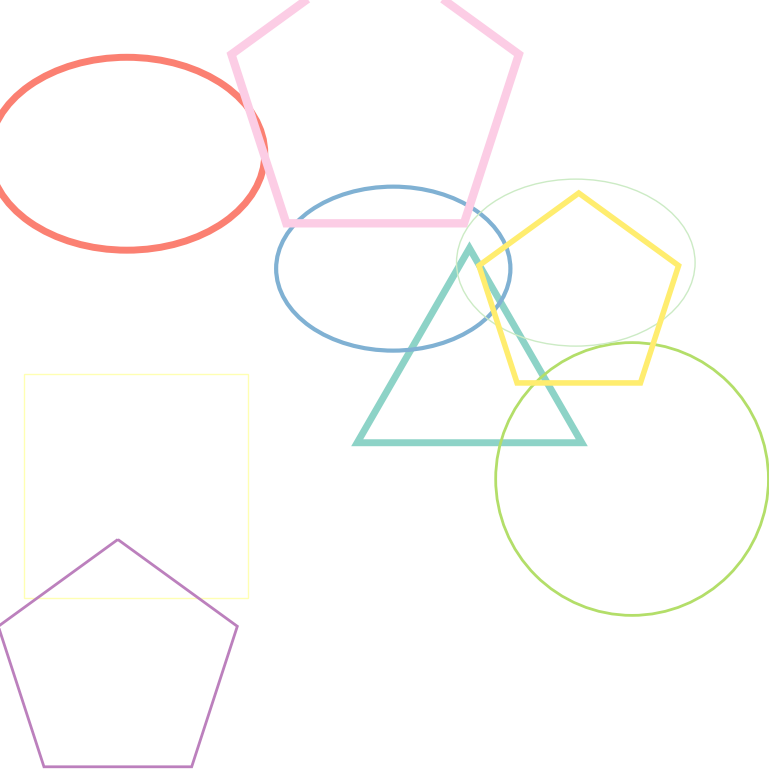[{"shape": "triangle", "thickness": 2.5, "radius": 0.84, "center": [0.61, 0.509]}, {"shape": "square", "thickness": 0.5, "radius": 0.73, "center": [0.177, 0.368]}, {"shape": "oval", "thickness": 2.5, "radius": 0.89, "center": [0.165, 0.8]}, {"shape": "oval", "thickness": 1.5, "radius": 0.76, "center": [0.511, 0.651]}, {"shape": "circle", "thickness": 1, "radius": 0.89, "center": [0.821, 0.378]}, {"shape": "pentagon", "thickness": 3, "radius": 0.98, "center": [0.487, 0.869]}, {"shape": "pentagon", "thickness": 1, "radius": 0.82, "center": [0.153, 0.136]}, {"shape": "oval", "thickness": 0.5, "radius": 0.77, "center": [0.748, 0.659]}, {"shape": "pentagon", "thickness": 2, "radius": 0.68, "center": [0.752, 0.613]}]